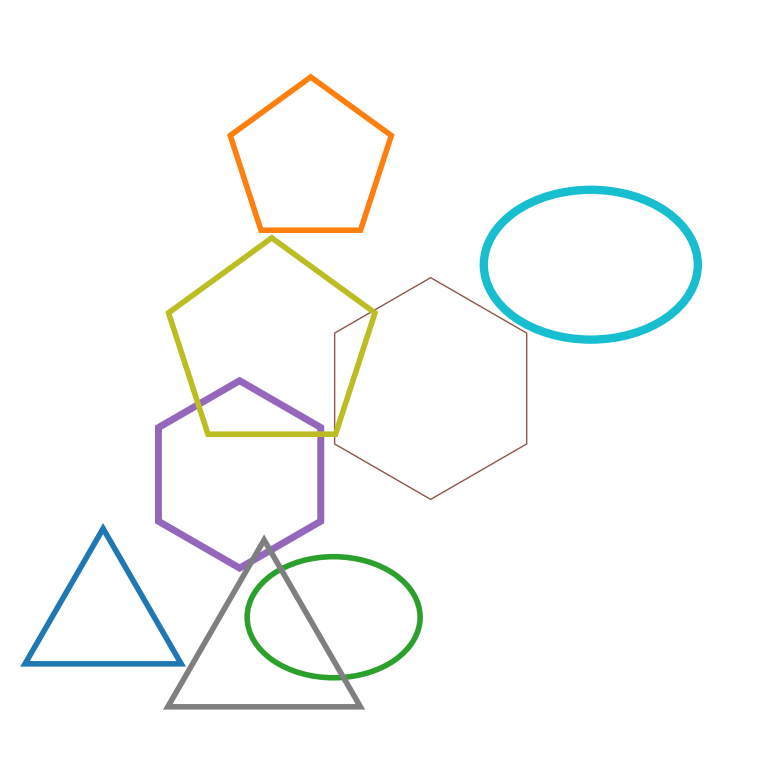[{"shape": "triangle", "thickness": 2, "radius": 0.59, "center": [0.134, 0.196]}, {"shape": "pentagon", "thickness": 2, "radius": 0.55, "center": [0.404, 0.79]}, {"shape": "oval", "thickness": 2, "radius": 0.56, "center": [0.433, 0.198]}, {"shape": "hexagon", "thickness": 2.5, "radius": 0.61, "center": [0.311, 0.384]}, {"shape": "hexagon", "thickness": 0.5, "radius": 0.72, "center": [0.559, 0.495]}, {"shape": "triangle", "thickness": 2, "radius": 0.72, "center": [0.343, 0.154]}, {"shape": "pentagon", "thickness": 2, "radius": 0.7, "center": [0.353, 0.55]}, {"shape": "oval", "thickness": 3, "radius": 0.69, "center": [0.767, 0.656]}]